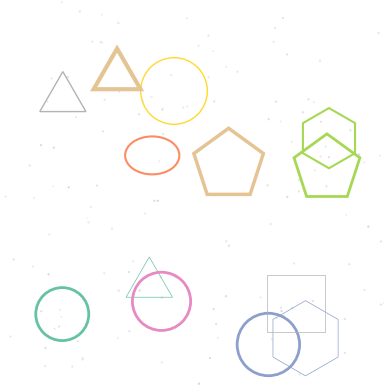[{"shape": "circle", "thickness": 2, "radius": 0.34, "center": [0.162, 0.184]}, {"shape": "triangle", "thickness": 0.5, "radius": 0.35, "center": [0.388, 0.263]}, {"shape": "oval", "thickness": 1.5, "radius": 0.35, "center": [0.395, 0.596]}, {"shape": "circle", "thickness": 2, "radius": 0.41, "center": [0.697, 0.105]}, {"shape": "hexagon", "thickness": 0.5, "radius": 0.49, "center": [0.794, 0.121]}, {"shape": "circle", "thickness": 2, "radius": 0.38, "center": [0.42, 0.217]}, {"shape": "pentagon", "thickness": 2, "radius": 0.45, "center": [0.849, 0.562]}, {"shape": "hexagon", "thickness": 1.5, "radius": 0.39, "center": [0.854, 0.641]}, {"shape": "circle", "thickness": 1, "radius": 0.43, "center": [0.452, 0.764]}, {"shape": "triangle", "thickness": 3, "radius": 0.35, "center": [0.304, 0.803]}, {"shape": "pentagon", "thickness": 2.5, "radius": 0.47, "center": [0.594, 0.572]}, {"shape": "triangle", "thickness": 1, "radius": 0.35, "center": [0.163, 0.745]}, {"shape": "square", "thickness": 0.5, "radius": 0.38, "center": [0.768, 0.212]}]